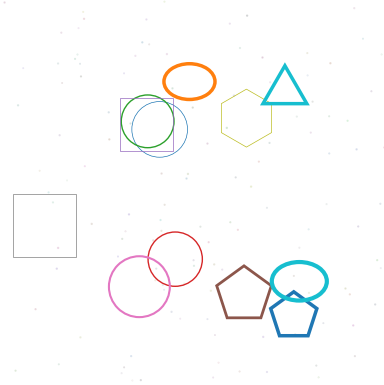[{"shape": "circle", "thickness": 0.5, "radius": 0.36, "center": [0.415, 0.664]}, {"shape": "pentagon", "thickness": 2.5, "radius": 0.32, "center": [0.763, 0.179]}, {"shape": "oval", "thickness": 2.5, "radius": 0.33, "center": [0.492, 0.788]}, {"shape": "circle", "thickness": 1, "radius": 0.34, "center": [0.383, 0.685]}, {"shape": "circle", "thickness": 1, "radius": 0.35, "center": [0.455, 0.327]}, {"shape": "square", "thickness": 0.5, "radius": 0.34, "center": [0.38, 0.677]}, {"shape": "pentagon", "thickness": 2, "radius": 0.37, "center": [0.634, 0.235]}, {"shape": "circle", "thickness": 1.5, "radius": 0.4, "center": [0.362, 0.255]}, {"shape": "square", "thickness": 0.5, "radius": 0.41, "center": [0.116, 0.415]}, {"shape": "hexagon", "thickness": 0.5, "radius": 0.38, "center": [0.64, 0.693]}, {"shape": "oval", "thickness": 3, "radius": 0.36, "center": [0.777, 0.269]}, {"shape": "triangle", "thickness": 2.5, "radius": 0.33, "center": [0.74, 0.764]}]